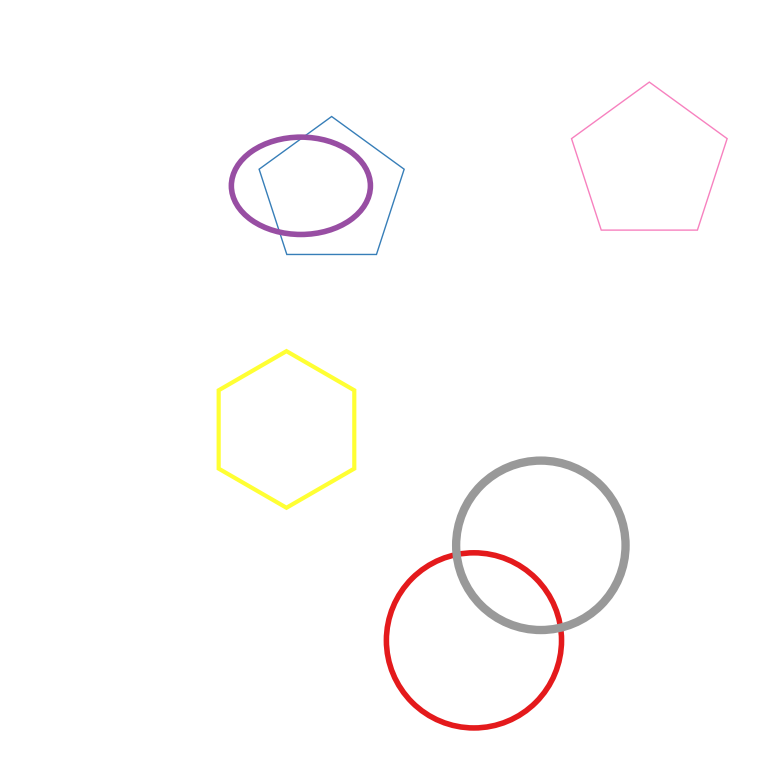[{"shape": "circle", "thickness": 2, "radius": 0.57, "center": [0.616, 0.168]}, {"shape": "pentagon", "thickness": 0.5, "radius": 0.5, "center": [0.431, 0.75]}, {"shape": "oval", "thickness": 2, "radius": 0.45, "center": [0.391, 0.759]}, {"shape": "hexagon", "thickness": 1.5, "radius": 0.51, "center": [0.372, 0.442]}, {"shape": "pentagon", "thickness": 0.5, "radius": 0.53, "center": [0.843, 0.787]}, {"shape": "circle", "thickness": 3, "radius": 0.55, "center": [0.702, 0.292]}]